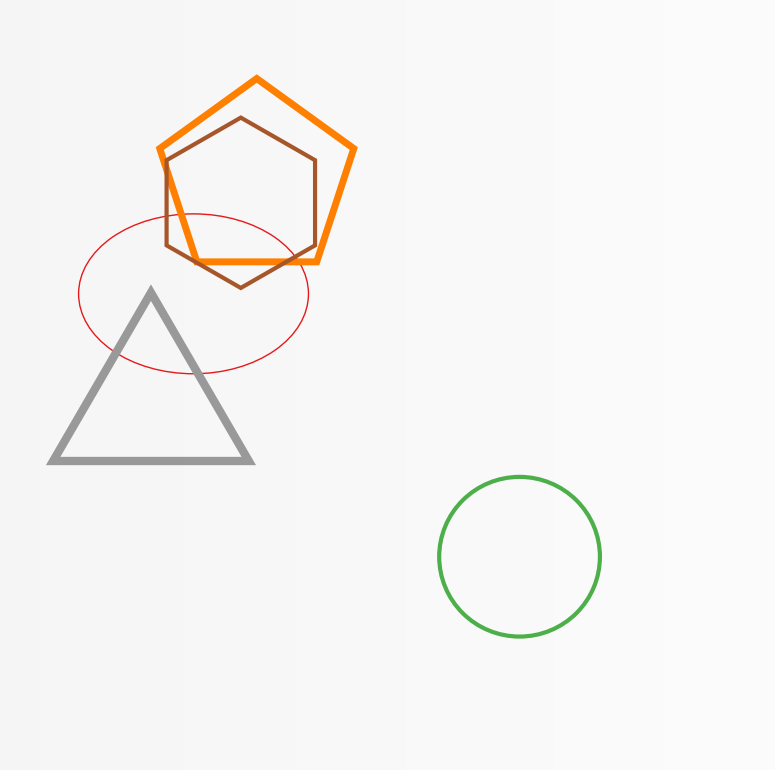[{"shape": "oval", "thickness": 0.5, "radius": 0.74, "center": [0.25, 0.618]}, {"shape": "circle", "thickness": 1.5, "radius": 0.52, "center": [0.67, 0.277]}, {"shape": "pentagon", "thickness": 2.5, "radius": 0.66, "center": [0.331, 0.766]}, {"shape": "hexagon", "thickness": 1.5, "radius": 0.55, "center": [0.311, 0.737]}, {"shape": "triangle", "thickness": 3, "radius": 0.73, "center": [0.195, 0.474]}]